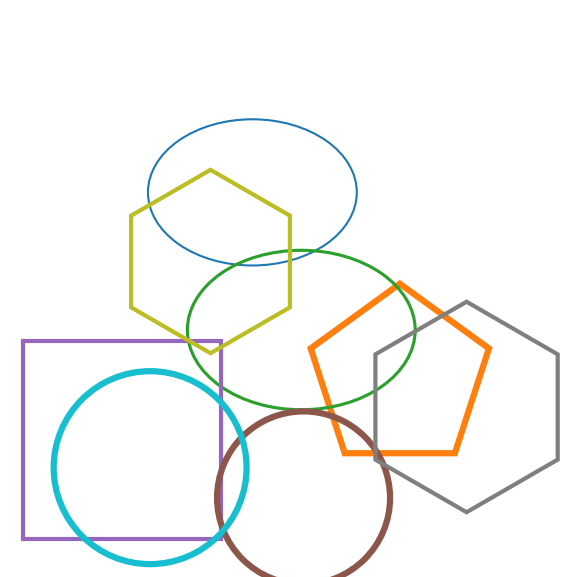[{"shape": "oval", "thickness": 1, "radius": 0.9, "center": [0.437, 0.666]}, {"shape": "pentagon", "thickness": 3, "radius": 0.81, "center": [0.692, 0.346]}, {"shape": "oval", "thickness": 1.5, "radius": 0.99, "center": [0.522, 0.428]}, {"shape": "square", "thickness": 2, "radius": 0.86, "center": [0.212, 0.237]}, {"shape": "circle", "thickness": 3, "radius": 0.75, "center": [0.526, 0.137]}, {"shape": "hexagon", "thickness": 2, "radius": 0.91, "center": [0.808, 0.294]}, {"shape": "hexagon", "thickness": 2, "radius": 0.79, "center": [0.365, 0.546]}, {"shape": "circle", "thickness": 3, "radius": 0.84, "center": [0.26, 0.189]}]